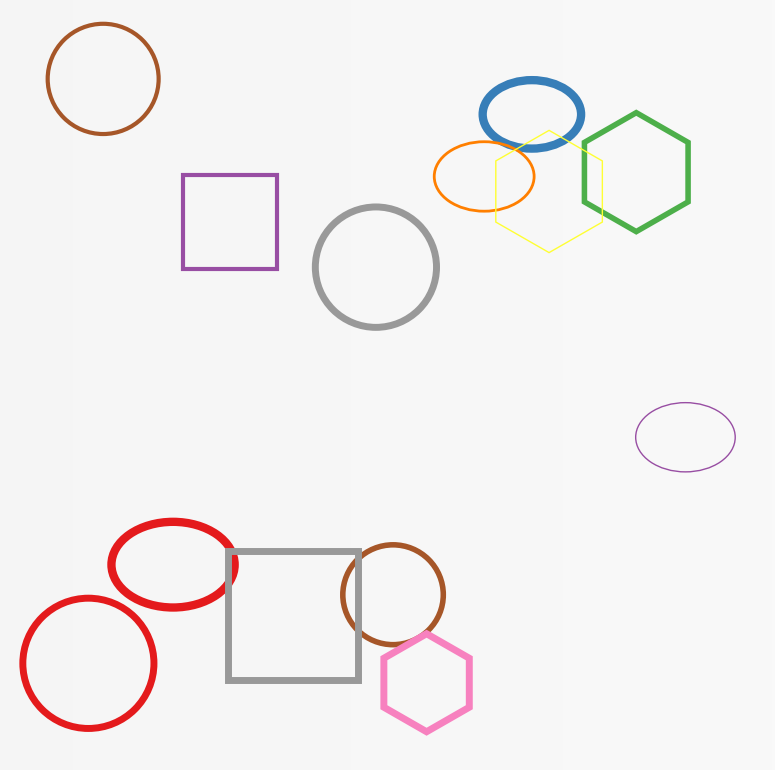[{"shape": "oval", "thickness": 3, "radius": 0.4, "center": [0.223, 0.267]}, {"shape": "circle", "thickness": 2.5, "radius": 0.42, "center": [0.114, 0.139]}, {"shape": "oval", "thickness": 3, "radius": 0.32, "center": [0.686, 0.851]}, {"shape": "hexagon", "thickness": 2, "radius": 0.39, "center": [0.821, 0.776]}, {"shape": "oval", "thickness": 0.5, "radius": 0.32, "center": [0.884, 0.432]}, {"shape": "square", "thickness": 1.5, "radius": 0.3, "center": [0.297, 0.711]}, {"shape": "oval", "thickness": 1, "radius": 0.32, "center": [0.625, 0.771]}, {"shape": "hexagon", "thickness": 0.5, "radius": 0.4, "center": [0.708, 0.751]}, {"shape": "circle", "thickness": 2, "radius": 0.32, "center": [0.507, 0.228]}, {"shape": "circle", "thickness": 1.5, "radius": 0.36, "center": [0.133, 0.898]}, {"shape": "hexagon", "thickness": 2.5, "radius": 0.32, "center": [0.55, 0.113]}, {"shape": "square", "thickness": 2.5, "radius": 0.42, "center": [0.378, 0.201]}, {"shape": "circle", "thickness": 2.5, "radius": 0.39, "center": [0.485, 0.653]}]